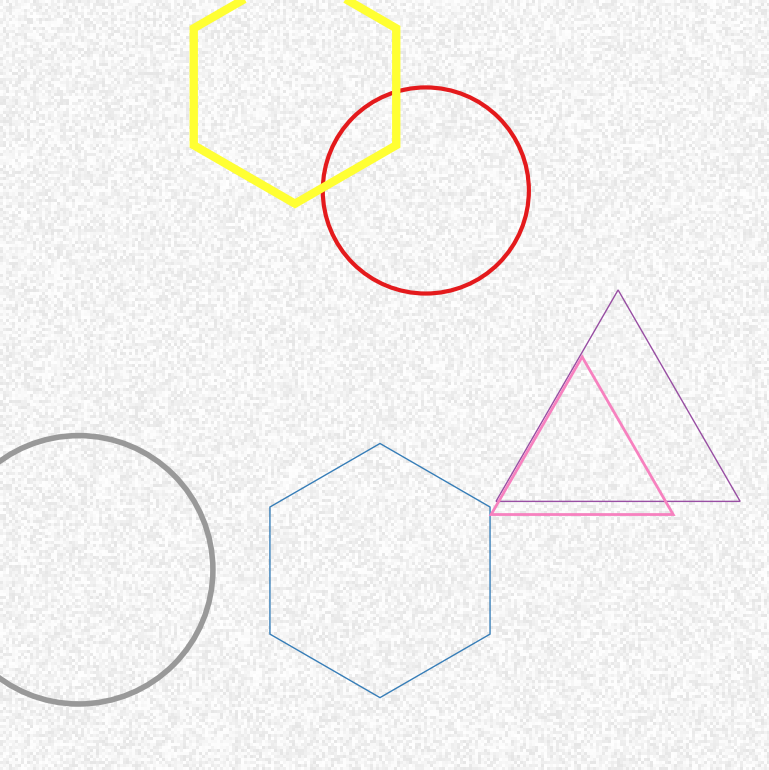[{"shape": "circle", "thickness": 1.5, "radius": 0.67, "center": [0.553, 0.753]}, {"shape": "hexagon", "thickness": 0.5, "radius": 0.83, "center": [0.493, 0.259]}, {"shape": "triangle", "thickness": 0.5, "radius": 0.92, "center": [0.803, 0.44]}, {"shape": "hexagon", "thickness": 3, "radius": 0.76, "center": [0.383, 0.887]}, {"shape": "triangle", "thickness": 1, "radius": 0.68, "center": [0.756, 0.4]}, {"shape": "circle", "thickness": 2, "radius": 0.87, "center": [0.102, 0.26]}]